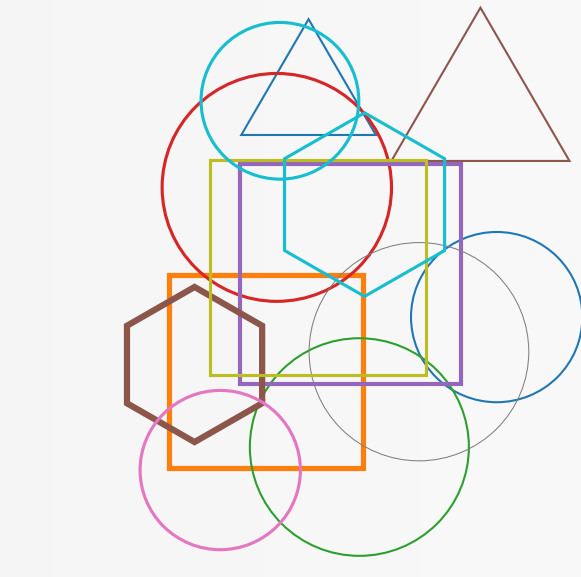[{"shape": "triangle", "thickness": 1, "radius": 0.67, "center": [0.531, 0.832]}, {"shape": "circle", "thickness": 1, "radius": 0.74, "center": [0.855, 0.45]}, {"shape": "square", "thickness": 2.5, "radius": 0.83, "center": [0.457, 0.356]}, {"shape": "circle", "thickness": 1, "radius": 0.94, "center": [0.618, 0.225]}, {"shape": "circle", "thickness": 1.5, "radius": 0.99, "center": [0.476, 0.675]}, {"shape": "square", "thickness": 2, "radius": 0.95, "center": [0.603, 0.525]}, {"shape": "hexagon", "thickness": 3, "radius": 0.67, "center": [0.335, 0.368]}, {"shape": "triangle", "thickness": 1, "radius": 0.88, "center": [0.827, 0.809]}, {"shape": "circle", "thickness": 1.5, "radius": 0.69, "center": [0.379, 0.185]}, {"shape": "circle", "thickness": 0.5, "radius": 0.94, "center": [0.721, 0.39]}, {"shape": "square", "thickness": 1.5, "radius": 0.93, "center": [0.547, 0.536]}, {"shape": "circle", "thickness": 1.5, "radius": 0.68, "center": [0.482, 0.825]}, {"shape": "hexagon", "thickness": 1.5, "radius": 0.79, "center": [0.627, 0.645]}]